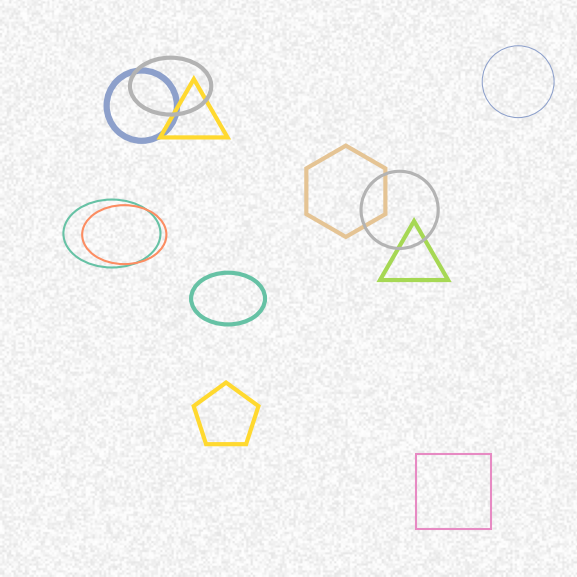[{"shape": "oval", "thickness": 2, "radius": 0.32, "center": [0.395, 0.482]}, {"shape": "oval", "thickness": 1, "radius": 0.42, "center": [0.194, 0.595]}, {"shape": "oval", "thickness": 1, "radius": 0.36, "center": [0.215, 0.593]}, {"shape": "circle", "thickness": 0.5, "radius": 0.31, "center": [0.897, 0.858]}, {"shape": "circle", "thickness": 3, "radius": 0.3, "center": [0.246, 0.816]}, {"shape": "square", "thickness": 1, "radius": 0.32, "center": [0.785, 0.148]}, {"shape": "triangle", "thickness": 2, "radius": 0.34, "center": [0.717, 0.548]}, {"shape": "triangle", "thickness": 2, "radius": 0.34, "center": [0.336, 0.795]}, {"shape": "pentagon", "thickness": 2, "radius": 0.29, "center": [0.391, 0.278]}, {"shape": "hexagon", "thickness": 2, "radius": 0.4, "center": [0.599, 0.668]}, {"shape": "circle", "thickness": 1.5, "radius": 0.33, "center": [0.692, 0.636]}, {"shape": "oval", "thickness": 2, "radius": 0.35, "center": [0.295, 0.85]}]